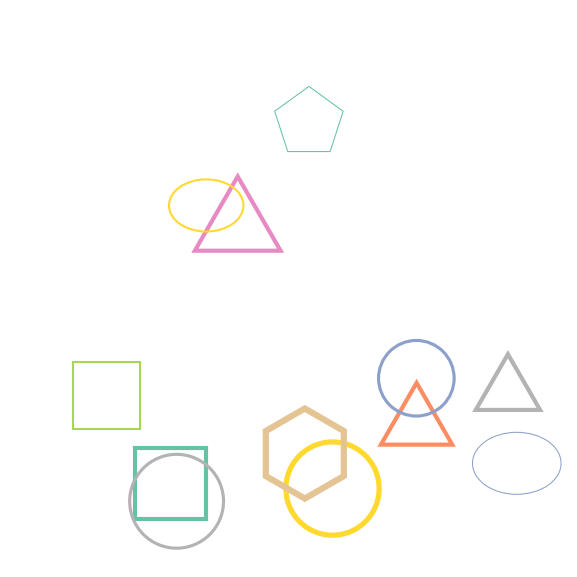[{"shape": "square", "thickness": 2, "radius": 0.31, "center": [0.295, 0.161]}, {"shape": "pentagon", "thickness": 0.5, "radius": 0.31, "center": [0.535, 0.787]}, {"shape": "triangle", "thickness": 2, "radius": 0.36, "center": [0.721, 0.265]}, {"shape": "circle", "thickness": 1.5, "radius": 0.33, "center": [0.721, 0.344]}, {"shape": "oval", "thickness": 0.5, "radius": 0.38, "center": [0.895, 0.197]}, {"shape": "triangle", "thickness": 2, "radius": 0.43, "center": [0.412, 0.608]}, {"shape": "square", "thickness": 1, "radius": 0.29, "center": [0.184, 0.314]}, {"shape": "oval", "thickness": 1, "radius": 0.32, "center": [0.357, 0.643]}, {"shape": "circle", "thickness": 2.5, "radius": 0.4, "center": [0.576, 0.153]}, {"shape": "hexagon", "thickness": 3, "radius": 0.39, "center": [0.528, 0.214]}, {"shape": "triangle", "thickness": 2, "radius": 0.32, "center": [0.88, 0.321]}, {"shape": "circle", "thickness": 1.5, "radius": 0.41, "center": [0.306, 0.131]}]